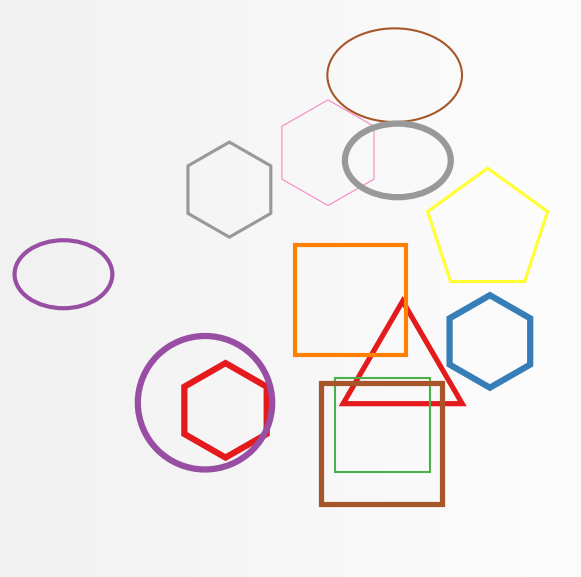[{"shape": "triangle", "thickness": 2.5, "radius": 0.59, "center": [0.693, 0.359]}, {"shape": "hexagon", "thickness": 3, "radius": 0.41, "center": [0.388, 0.289]}, {"shape": "hexagon", "thickness": 3, "radius": 0.4, "center": [0.843, 0.408]}, {"shape": "square", "thickness": 1, "radius": 0.41, "center": [0.657, 0.264]}, {"shape": "circle", "thickness": 3, "radius": 0.58, "center": [0.353, 0.302]}, {"shape": "oval", "thickness": 2, "radius": 0.42, "center": [0.109, 0.524]}, {"shape": "square", "thickness": 2, "radius": 0.48, "center": [0.603, 0.48]}, {"shape": "pentagon", "thickness": 1.5, "radius": 0.54, "center": [0.839, 0.599]}, {"shape": "oval", "thickness": 1, "radius": 0.58, "center": [0.679, 0.869]}, {"shape": "square", "thickness": 2.5, "radius": 0.52, "center": [0.656, 0.231]}, {"shape": "hexagon", "thickness": 0.5, "radius": 0.46, "center": [0.564, 0.735]}, {"shape": "oval", "thickness": 3, "radius": 0.46, "center": [0.684, 0.721]}, {"shape": "hexagon", "thickness": 1.5, "radius": 0.41, "center": [0.395, 0.671]}]